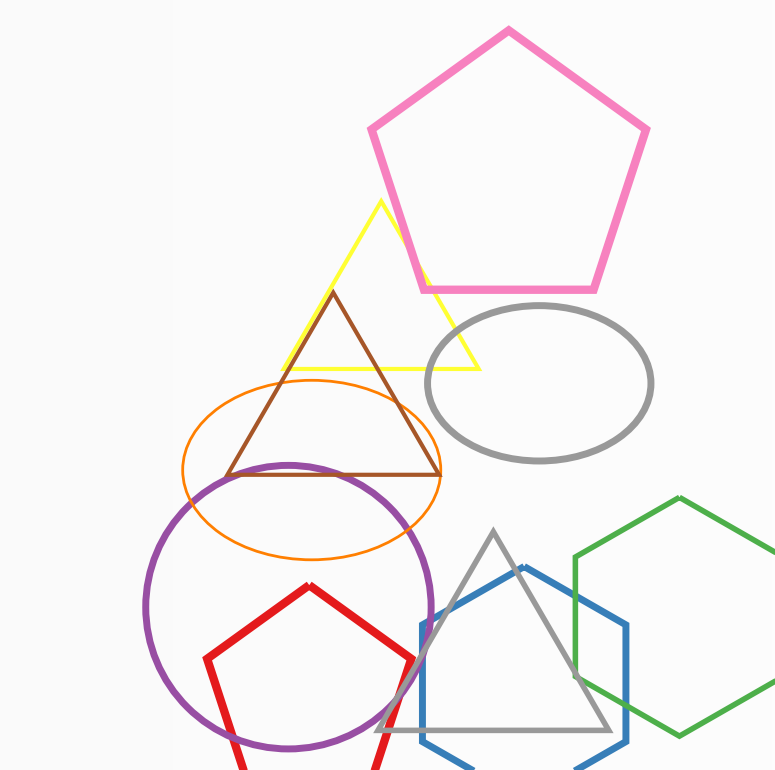[{"shape": "pentagon", "thickness": 3, "radius": 0.69, "center": [0.399, 0.102]}, {"shape": "hexagon", "thickness": 2.5, "radius": 0.76, "center": [0.676, 0.113]}, {"shape": "hexagon", "thickness": 2, "radius": 0.78, "center": [0.877, 0.199]}, {"shape": "circle", "thickness": 2.5, "radius": 0.92, "center": [0.372, 0.211]}, {"shape": "oval", "thickness": 1, "radius": 0.83, "center": [0.402, 0.39]}, {"shape": "triangle", "thickness": 1.5, "radius": 0.73, "center": [0.492, 0.593]}, {"shape": "triangle", "thickness": 1.5, "radius": 0.79, "center": [0.43, 0.462]}, {"shape": "pentagon", "thickness": 3, "radius": 0.93, "center": [0.656, 0.774]}, {"shape": "triangle", "thickness": 2, "radius": 0.86, "center": [0.637, 0.137]}, {"shape": "oval", "thickness": 2.5, "radius": 0.72, "center": [0.696, 0.502]}]